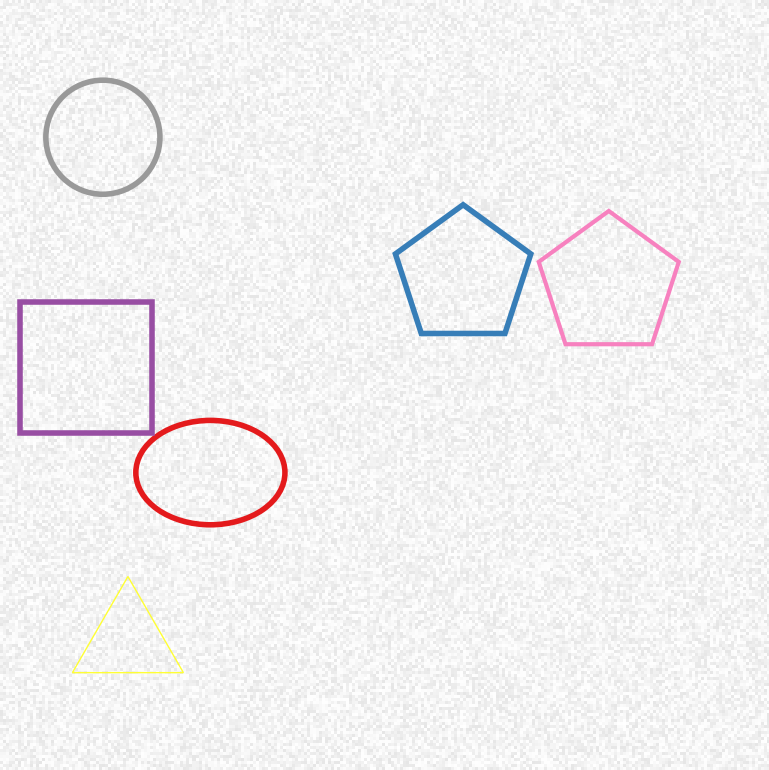[{"shape": "oval", "thickness": 2, "radius": 0.48, "center": [0.273, 0.386]}, {"shape": "pentagon", "thickness": 2, "radius": 0.46, "center": [0.601, 0.642]}, {"shape": "square", "thickness": 2, "radius": 0.43, "center": [0.112, 0.523]}, {"shape": "triangle", "thickness": 0.5, "radius": 0.42, "center": [0.166, 0.168]}, {"shape": "pentagon", "thickness": 1.5, "radius": 0.48, "center": [0.791, 0.63]}, {"shape": "circle", "thickness": 2, "radius": 0.37, "center": [0.134, 0.822]}]